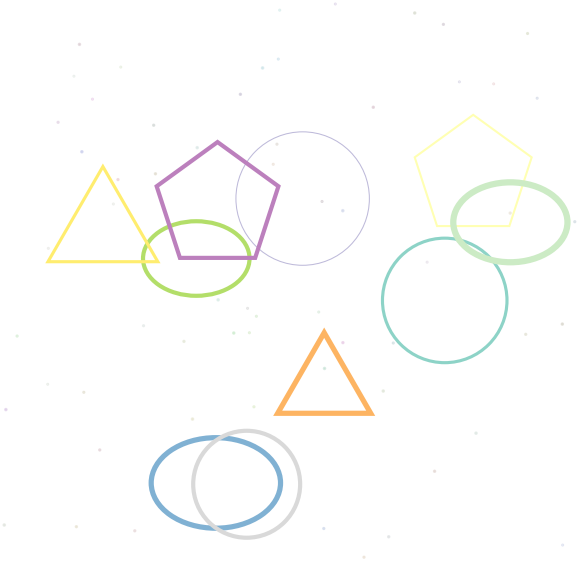[{"shape": "circle", "thickness": 1.5, "radius": 0.54, "center": [0.77, 0.479]}, {"shape": "pentagon", "thickness": 1, "radius": 0.53, "center": [0.819, 0.694]}, {"shape": "circle", "thickness": 0.5, "radius": 0.58, "center": [0.524, 0.655]}, {"shape": "oval", "thickness": 2.5, "radius": 0.56, "center": [0.374, 0.163]}, {"shape": "triangle", "thickness": 2.5, "radius": 0.47, "center": [0.561, 0.33]}, {"shape": "oval", "thickness": 2, "radius": 0.46, "center": [0.34, 0.551]}, {"shape": "circle", "thickness": 2, "radius": 0.46, "center": [0.427, 0.161]}, {"shape": "pentagon", "thickness": 2, "radius": 0.55, "center": [0.377, 0.642]}, {"shape": "oval", "thickness": 3, "radius": 0.49, "center": [0.884, 0.614]}, {"shape": "triangle", "thickness": 1.5, "radius": 0.55, "center": [0.178, 0.601]}]